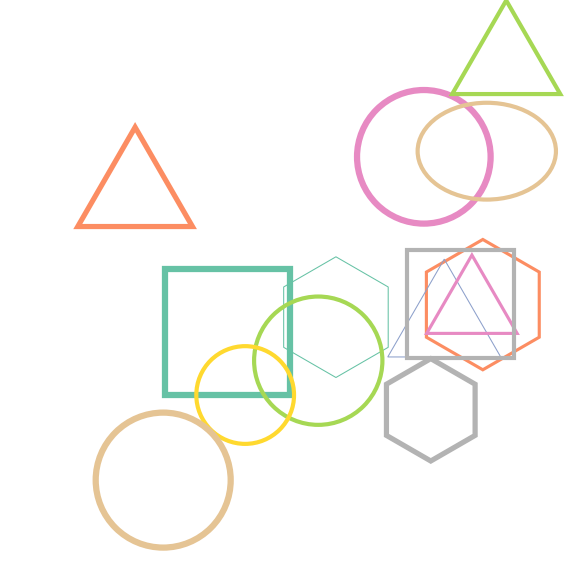[{"shape": "hexagon", "thickness": 0.5, "radius": 0.52, "center": [0.582, 0.45]}, {"shape": "square", "thickness": 3, "radius": 0.54, "center": [0.394, 0.424]}, {"shape": "triangle", "thickness": 2.5, "radius": 0.57, "center": [0.234, 0.664]}, {"shape": "hexagon", "thickness": 1.5, "radius": 0.56, "center": [0.836, 0.472]}, {"shape": "triangle", "thickness": 0.5, "radius": 0.56, "center": [0.769, 0.437]}, {"shape": "triangle", "thickness": 1.5, "radius": 0.45, "center": [0.817, 0.467]}, {"shape": "circle", "thickness": 3, "radius": 0.58, "center": [0.734, 0.728]}, {"shape": "triangle", "thickness": 2, "radius": 0.54, "center": [0.877, 0.89]}, {"shape": "circle", "thickness": 2, "radius": 0.56, "center": [0.551, 0.375]}, {"shape": "circle", "thickness": 2, "radius": 0.42, "center": [0.425, 0.315]}, {"shape": "oval", "thickness": 2, "radius": 0.6, "center": [0.843, 0.737]}, {"shape": "circle", "thickness": 3, "radius": 0.58, "center": [0.283, 0.168]}, {"shape": "square", "thickness": 2, "radius": 0.46, "center": [0.797, 0.473]}, {"shape": "hexagon", "thickness": 2.5, "radius": 0.44, "center": [0.746, 0.29]}]